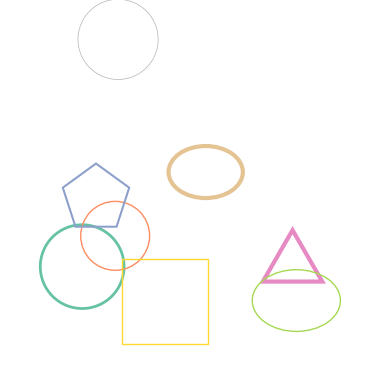[{"shape": "circle", "thickness": 2, "radius": 0.54, "center": [0.213, 0.307]}, {"shape": "circle", "thickness": 1, "radius": 0.45, "center": [0.299, 0.387]}, {"shape": "pentagon", "thickness": 1.5, "radius": 0.45, "center": [0.249, 0.485]}, {"shape": "triangle", "thickness": 3, "radius": 0.45, "center": [0.76, 0.313]}, {"shape": "oval", "thickness": 1, "radius": 0.57, "center": [0.77, 0.219]}, {"shape": "square", "thickness": 1, "radius": 0.56, "center": [0.429, 0.217]}, {"shape": "oval", "thickness": 3, "radius": 0.48, "center": [0.534, 0.553]}, {"shape": "circle", "thickness": 0.5, "radius": 0.52, "center": [0.307, 0.898]}]